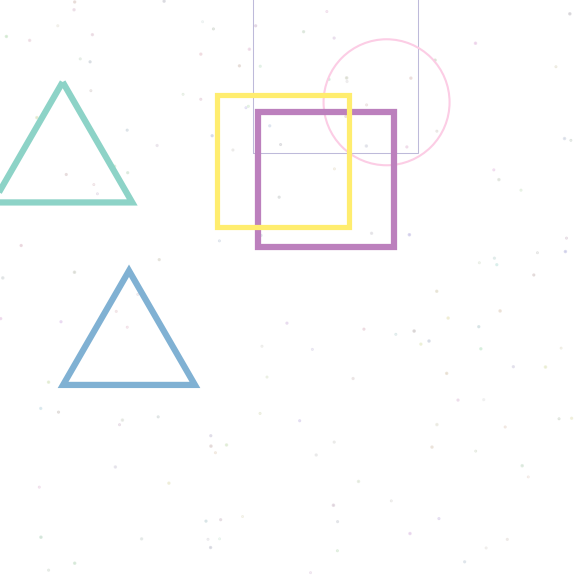[{"shape": "triangle", "thickness": 3, "radius": 0.7, "center": [0.109, 0.718]}, {"shape": "square", "thickness": 0.5, "radius": 0.71, "center": [0.581, 0.878]}, {"shape": "triangle", "thickness": 3, "radius": 0.66, "center": [0.223, 0.398]}, {"shape": "circle", "thickness": 1, "radius": 0.55, "center": [0.669, 0.822]}, {"shape": "square", "thickness": 3, "radius": 0.59, "center": [0.564, 0.688]}, {"shape": "square", "thickness": 2.5, "radius": 0.57, "center": [0.49, 0.72]}]